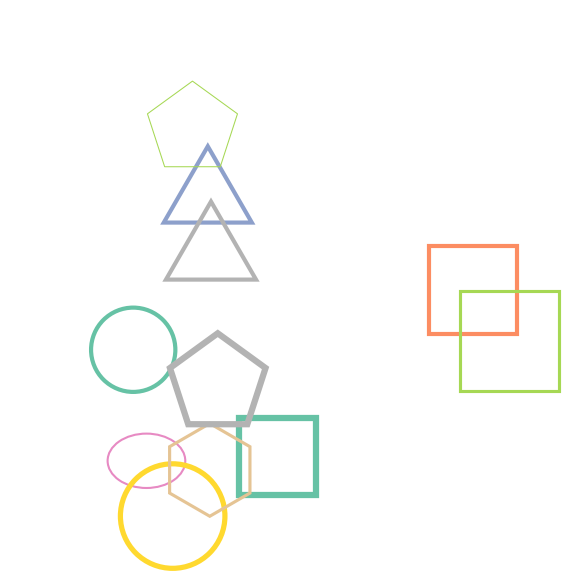[{"shape": "square", "thickness": 3, "radius": 0.33, "center": [0.481, 0.208]}, {"shape": "circle", "thickness": 2, "radius": 0.36, "center": [0.231, 0.393]}, {"shape": "square", "thickness": 2, "radius": 0.38, "center": [0.818, 0.497]}, {"shape": "triangle", "thickness": 2, "radius": 0.44, "center": [0.36, 0.658]}, {"shape": "oval", "thickness": 1, "radius": 0.34, "center": [0.254, 0.201]}, {"shape": "square", "thickness": 1.5, "radius": 0.43, "center": [0.882, 0.408]}, {"shape": "pentagon", "thickness": 0.5, "radius": 0.41, "center": [0.333, 0.777]}, {"shape": "circle", "thickness": 2.5, "radius": 0.45, "center": [0.299, 0.106]}, {"shape": "hexagon", "thickness": 1.5, "radius": 0.4, "center": [0.363, 0.185]}, {"shape": "pentagon", "thickness": 3, "radius": 0.44, "center": [0.377, 0.335]}, {"shape": "triangle", "thickness": 2, "radius": 0.45, "center": [0.365, 0.56]}]